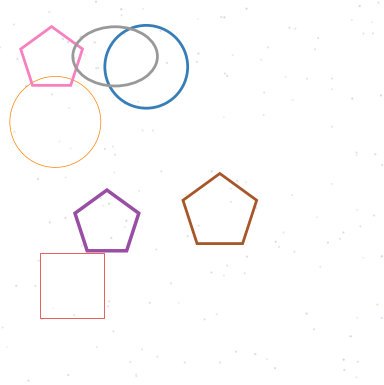[{"shape": "square", "thickness": 0.5, "radius": 0.42, "center": [0.187, 0.259]}, {"shape": "circle", "thickness": 2, "radius": 0.54, "center": [0.38, 0.827]}, {"shape": "pentagon", "thickness": 2.5, "radius": 0.44, "center": [0.278, 0.419]}, {"shape": "circle", "thickness": 0.5, "radius": 0.59, "center": [0.144, 0.683]}, {"shape": "pentagon", "thickness": 2, "radius": 0.5, "center": [0.571, 0.449]}, {"shape": "pentagon", "thickness": 2, "radius": 0.42, "center": [0.134, 0.847]}, {"shape": "oval", "thickness": 2, "radius": 0.55, "center": [0.299, 0.854]}]